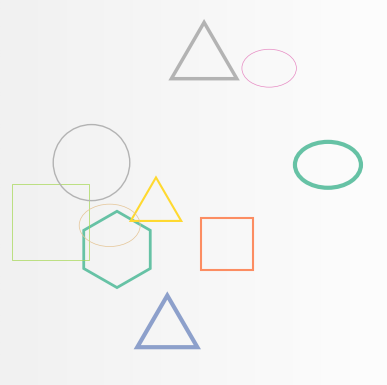[{"shape": "hexagon", "thickness": 2, "radius": 0.5, "center": [0.302, 0.352]}, {"shape": "oval", "thickness": 3, "radius": 0.43, "center": [0.846, 0.572]}, {"shape": "square", "thickness": 1.5, "radius": 0.34, "center": [0.586, 0.365]}, {"shape": "triangle", "thickness": 3, "radius": 0.45, "center": [0.432, 0.143]}, {"shape": "oval", "thickness": 0.5, "radius": 0.35, "center": [0.695, 0.823]}, {"shape": "square", "thickness": 0.5, "radius": 0.5, "center": [0.131, 0.423]}, {"shape": "triangle", "thickness": 1.5, "radius": 0.38, "center": [0.403, 0.464]}, {"shape": "oval", "thickness": 0.5, "radius": 0.39, "center": [0.283, 0.415]}, {"shape": "triangle", "thickness": 2.5, "radius": 0.49, "center": [0.527, 0.844]}, {"shape": "circle", "thickness": 1, "radius": 0.49, "center": [0.236, 0.578]}]